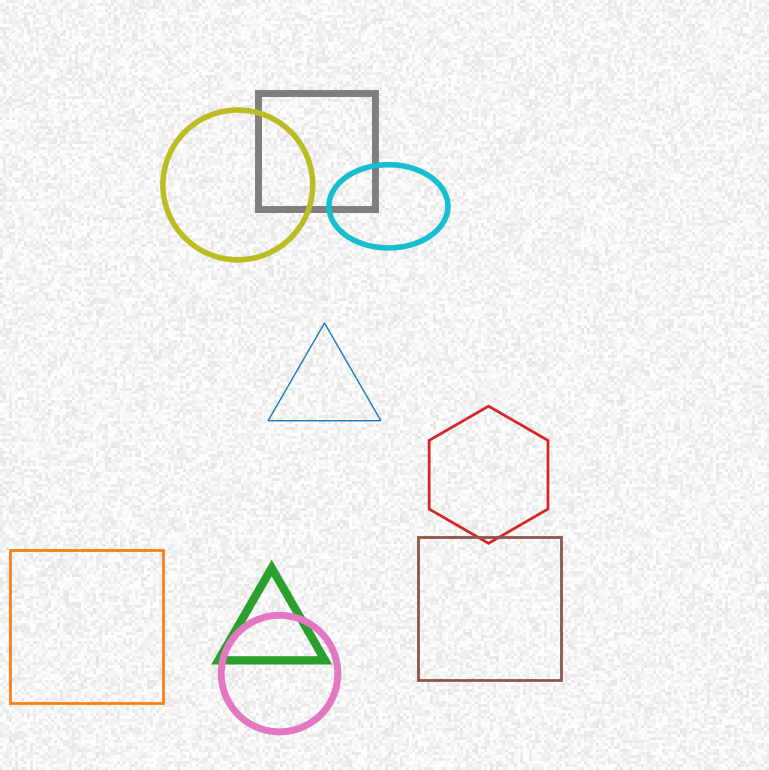[{"shape": "triangle", "thickness": 0.5, "radius": 0.42, "center": [0.421, 0.496]}, {"shape": "square", "thickness": 1, "radius": 0.5, "center": [0.112, 0.186]}, {"shape": "triangle", "thickness": 3, "radius": 0.4, "center": [0.353, 0.182]}, {"shape": "hexagon", "thickness": 1, "radius": 0.45, "center": [0.634, 0.383]}, {"shape": "square", "thickness": 1, "radius": 0.46, "center": [0.635, 0.209]}, {"shape": "circle", "thickness": 2.5, "radius": 0.38, "center": [0.363, 0.125]}, {"shape": "square", "thickness": 2.5, "radius": 0.38, "center": [0.411, 0.803]}, {"shape": "circle", "thickness": 2, "radius": 0.49, "center": [0.309, 0.76]}, {"shape": "oval", "thickness": 2, "radius": 0.39, "center": [0.504, 0.732]}]